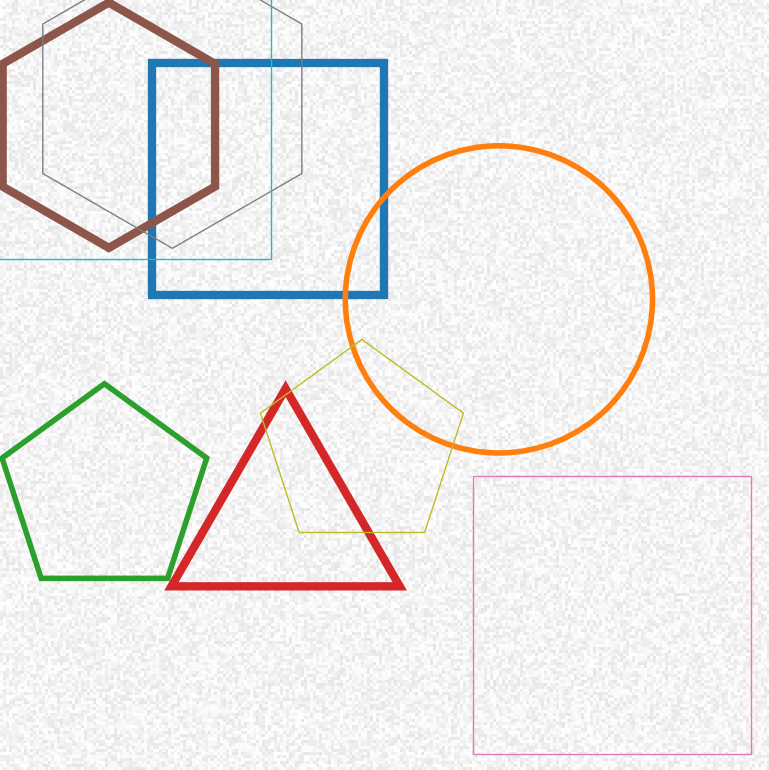[{"shape": "square", "thickness": 3, "radius": 0.75, "center": [0.348, 0.767]}, {"shape": "circle", "thickness": 2, "radius": 1.0, "center": [0.648, 0.611]}, {"shape": "pentagon", "thickness": 2, "radius": 0.7, "center": [0.136, 0.362]}, {"shape": "triangle", "thickness": 3, "radius": 0.86, "center": [0.371, 0.324]}, {"shape": "hexagon", "thickness": 3, "radius": 0.8, "center": [0.141, 0.837]}, {"shape": "square", "thickness": 0.5, "radius": 0.9, "center": [0.795, 0.202]}, {"shape": "hexagon", "thickness": 0.5, "radius": 0.97, "center": [0.224, 0.872]}, {"shape": "pentagon", "thickness": 0.5, "radius": 0.69, "center": [0.47, 0.421]}, {"shape": "square", "thickness": 0.5, "radius": 0.93, "center": [0.166, 0.849]}]